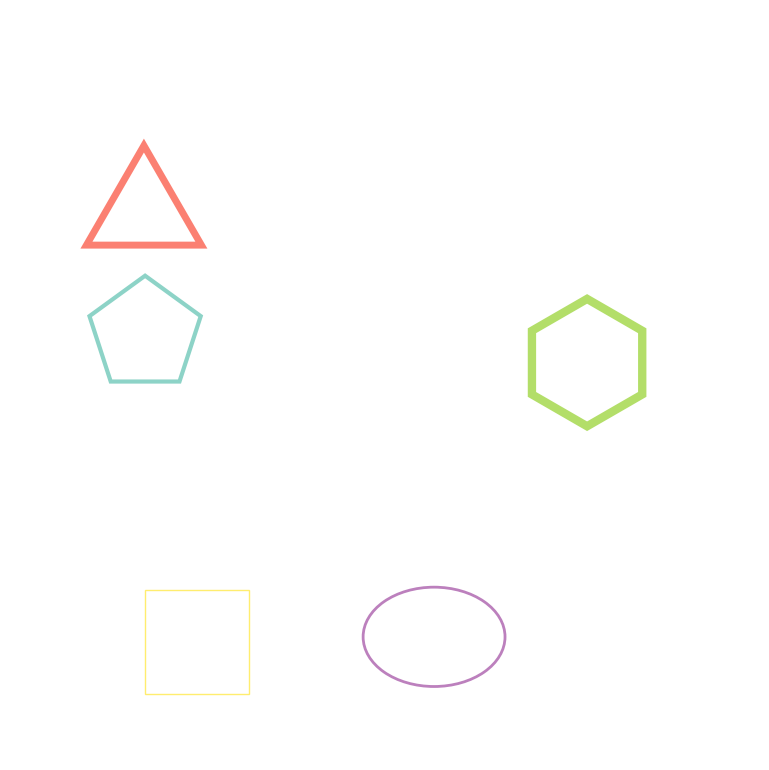[{"shape": "pentagon", "thickness": 1.5, "radius": 0.38, "center": [0.188, 0.566]}, {"shape": "triangle", "thickness": 2.5, "radius": 0.43, "center": [0.187, 0.725]}, {"shape": "hexagon", "thickness": 3, "radius": 0.41, "center": [0.762, 0.529]}, {"shape": "oval", "thickness": 1, "radius": 0.46, "center": [0.564, 0.173]}, {"shape": "square", "thickness": 0.5, "radius": 0.34, "center": [0.256, 0.166]}]